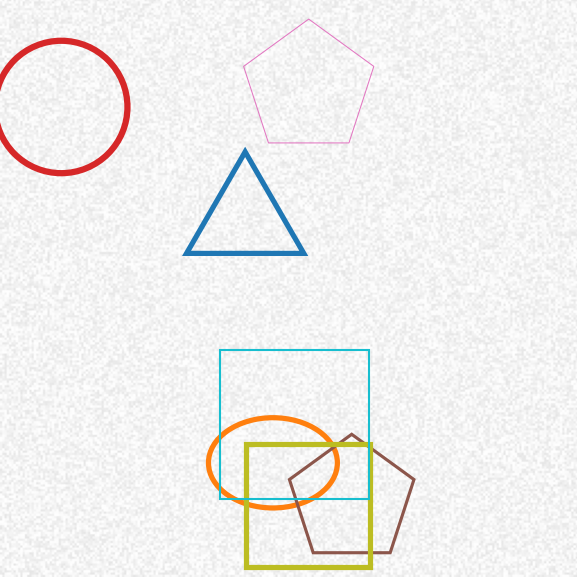[{"shape": "triangle", "thickness": 2.5, "radius": 0.59, "center": [0.424, 0.619]}, {"shape": "oval", "thickness": 2.5, "radius": 0.56, "center": [0.473, 0.198]}, {"shape": "circle", "thickness": 3, "radius": 0.57, "center": [0.106, 0.814]}, {"shape": "pentagon", "thickness": 1.5, "radius": 0.57, "center": [0.609, 0.134]}, {"shape": "pentagon", "thickness": 0.5, "radius": 0.59, "center": [0.535, 0.848]}, {"shape": "square", "thickness": 2.5, "radius": 0.53, "center": [0.533, 0.124]}, {"shape": "square", "thickness": 1, "radius": 0.65, "center": [0.51, 0.265]}]